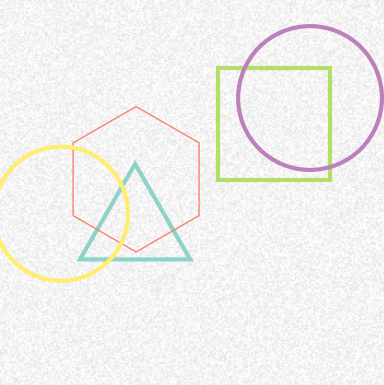[{"shape": "triangle", "thickness": 3, "radius": 0.83, "center": [0.351, 0.409]}, {"shape": "hexagon", "thickness": 1, "radius": 0.94, "center": [0.353, 0.534]}, {"shape": "square", "thickness": 3, "radius": 0.73, "center": [0.711, 0.678]}, {"shape": "circle", "thickness": 3, "radius": 0.93, "center": [0.805, 0.745]}, {"shape": "circle", "thickness": 3, "radius": 0.87, "center": [0.159, 0.445]}]